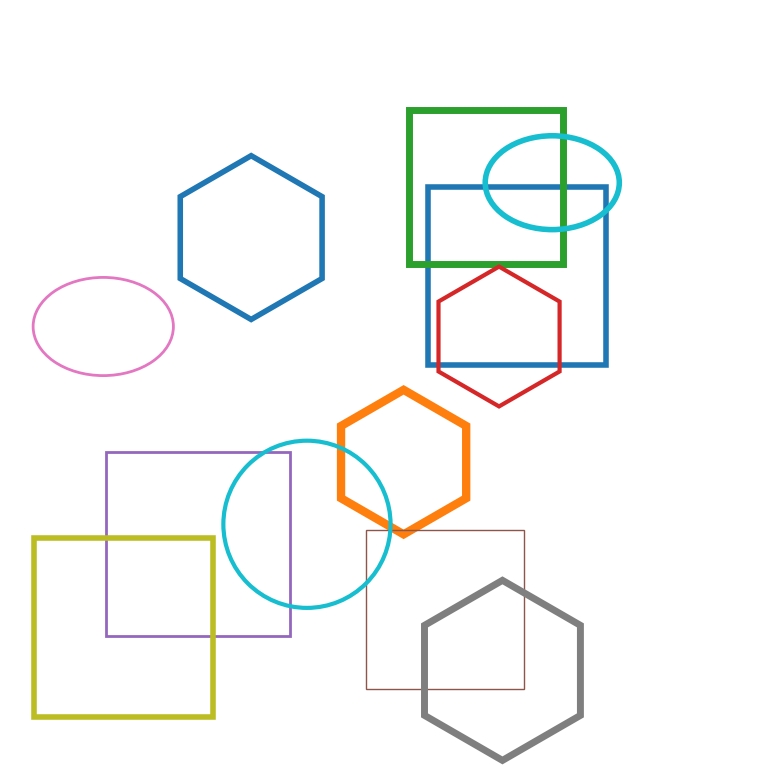[{"shape": "hexagon", "thickness": 2, "radius": 0.53, "center": [0.326, 0.691]}, {"shape": "square", "thickness": 2, "radius": 0.58, "center": [0.672, 0.642]}, {"shape": "hexagon", "thickness": 3, "radius": 0.47, "center": [0.524, 0.4]}, {"shape": "square", "thickness": 2.5, "radius": 0.5, "center": [0.631, 0.757]}, {"shape": "hexagon", "thickness": 1.5, "radius": 0.45, "center": [0.648, 0.563]}, {"shape": "square", "thickness": 1, "radius": 0.6, "center": [0.257, 0.293]}, {"shape": "square", "thickness": 0.5, "radius": 0.52, "center": [0.578, 0.208]}, {"shape": "oval", "thickness": 1, "radius": 0.46, "center": [0.134, 0.576]}, {"shape": "hexagon", "thickness": 2.5, "radius": 0.58, "center": [0.653, 0.129]}, {"shape": "square", "thickness": 2, "radius": 0.58, "center": [0.16, 0.185]}, {"shape": "circle", "thickness": 1.5, "radius": 0.54, "center": [0.399, 0.319]}, {"shape": "oval", "thickness": 2, "radius": 0.44, "center": [0.717, 0.763]}]